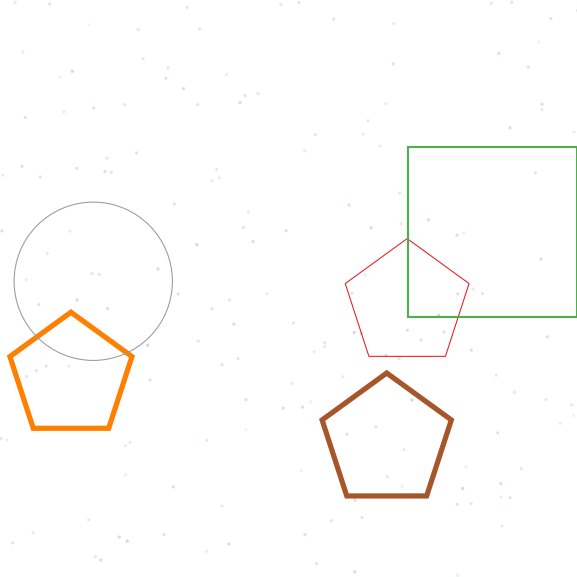[{"shape": "pentagon", "thickness": 0.5, "radius": 0.56, "center": [0.705, 0.473]}, {"shape": "square", "thickness": 1, "radius": 0.73, "center": [0.853, 0.598]}, {"shape": "pentagon", "thickness": 2.5, "radius": 0.56, "center": [0.123, 0.347]}, {"shape": "pentagon", "thickness": 2.5, "radius": 0.59, "center": [0.67, 0.236]}, {"shape": "circle", "thickness": 0.5, "radius": 0.69, "center": [0.161, 0.512]}]